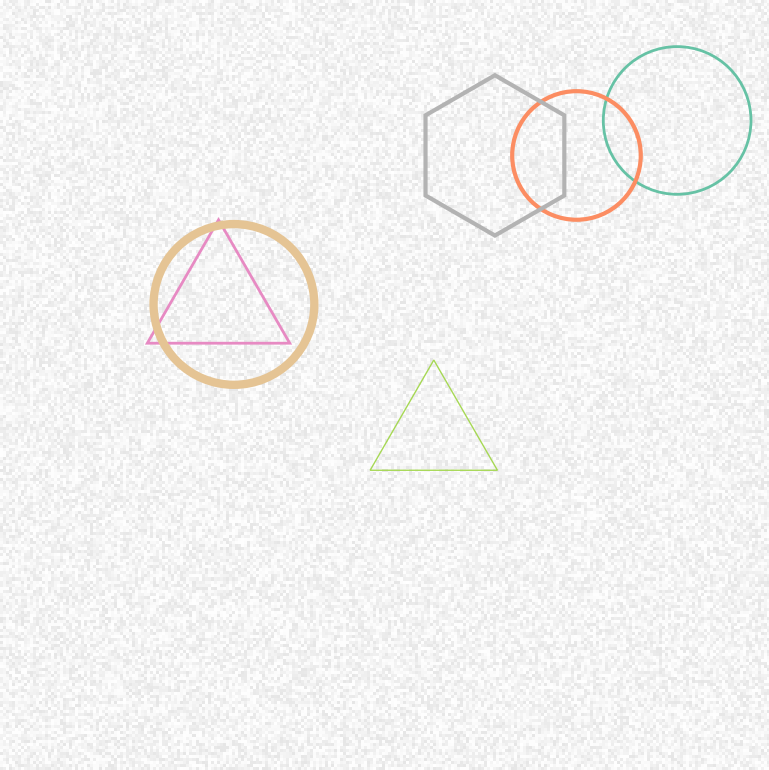[{"shape": "circle", "thickness": 1, "radius": 0.48, "center": [0.879, 0.844]}, {"shape": "circle", "thickness": 1.5, "radius": 0.42, "center": [0.749, 0.798]}, {"shape": "triangle", "thickness": 1, "radius": 0.53, "center": [0.284, 0.608]}, {"shape": "triangle", "thickness": 0.5, "radius": 0.48, "center": [0.563, 0.437]}, {"shape": "circle", "thickness": 3, "radius": 0.52, "center": [0.304, 0.605]}, {"shape": "hexagon", "thickness": 1.5, "radius": 0.52, "center": [0.643, 0.798]}]